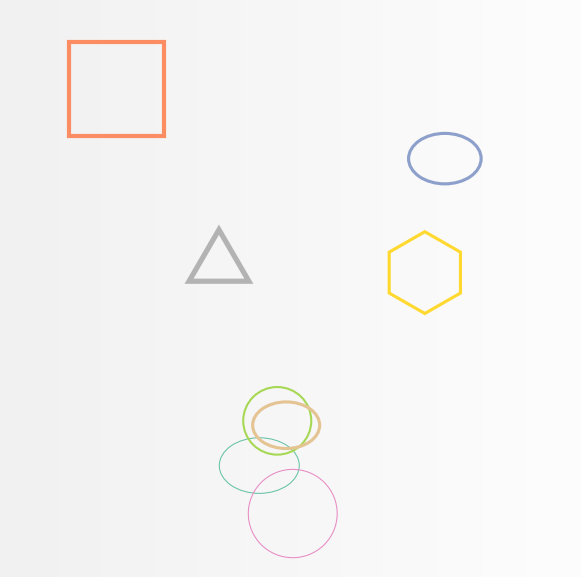[{"shape": "oval", "thickness": 0.5, "radius": 0.34, "center": [0.446, 0.193]}, {"shape": "square", "thickness": 2, "radius": 0.41, "center": [0.201, 0.845]}, {"shape": "oval", "thickness": 1.5, "radius": 0.31, "center": [0.765, 0.724]}, {"shape": "circle", "thickness": 0.5, "radius": 0.38, "center": [0.504, 0.11]}, {"shape": "circle", "thickness": 1, "radius": 0.29, "center": [0.477, 0.27]}, {"shape": "hexagon", "thickness": 1.5, "radius": 0.35, "center": [0.731, 0.527]}, {"shape": "oval", "thickness": 1.5, "radius": 0.29, "center": [0.492, 0.263]}, {"shape": "triangle", "thickness": 2.5, "radius": 0.3, "center": [0.377, 0.542]}]